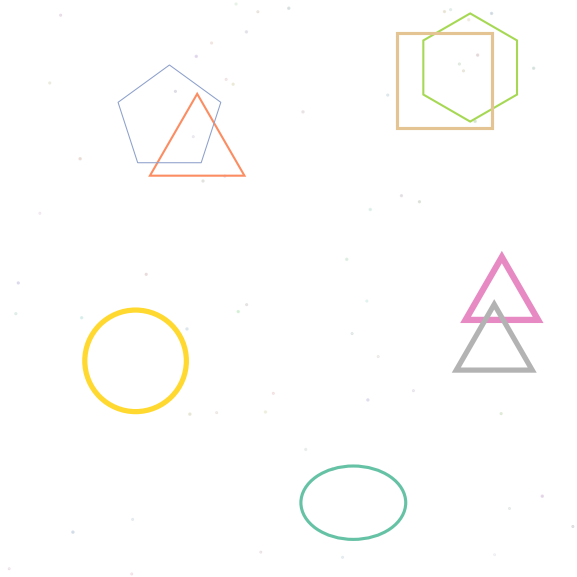[{"shape": "oval", "thickness": 1.5, "radius": 0.45, "center": [0.612, 0.129]}, {"shape": "triangle", "thickness": 1, "radius": 0.47, "center": [0.341, 0.742]}, {"shape": "pentagon", "thickness": 0.5, "radius": 0.47, "center": [0.293, 0.793]}, {"shape": "triangle", "thickness": 3, "radius": 0.36, "center": [0.869, 0.481]}, {"shape": "hexagon", "thickness": 1, "radius": 0.47, "center": [0.814, 0.882]}, {"shape": "circle", "thickness": 2.5, "radius": 0.44, "center": [0.235, 0.374]}, {"shape": "square", "thickness": 1.5, "radius": 0.41, "center": [0.769, 0.86]}, {"shape": "triangle", "thickness": 2.5, "radius": 0.38, "center": [0.856, 0.396]}]